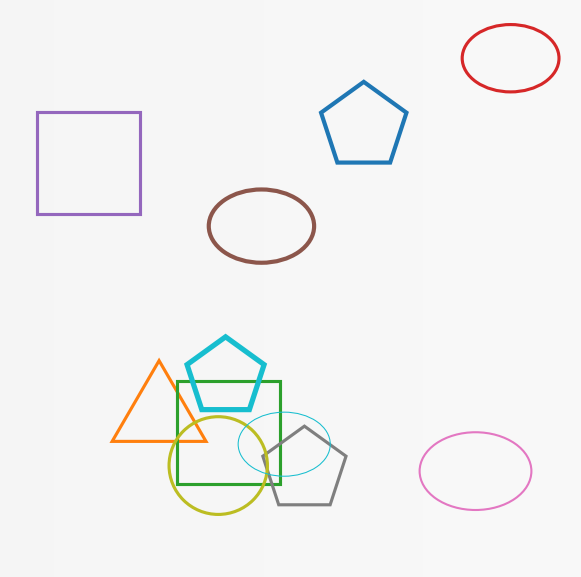[{"shape": "pentagon", "thickness": 2, "radius": 0.39, "center": [0.626, 0.78]}, {"shape": "triangle", "thickness": 1.5, "radius": 0.47, "center": [0.274, 0.281]}, {"shape": "square", "thickness": 1.5, "radius": 0.45, "center": [0.393, 0.25]}, {"shape": "oval", "thickness": 1.5, "radius": 0.42, "center": [0.878, 0.898]}, {"shape": "square", "thickness": 1.5, "radius": 0.44, "center": [0.152, 0.716]}, {"shape": "oval", "thickness": 2, "radius": 0.45, "center": [0.45, 0.608]}, {"shape": "oval", "thickness": 1, "radius": 0.48, "center": [0.818, 0.183]}, {"shape": "pentagon", "thickness": 1.5, "radius": 0.38, "center": [0.524, 0.186]}, {"shape": "circle", "thickness": 1.5, "radius": 0.42, "center": [0.375, 0.193]}, {"shape": "oval", "thickness": 0.5, "radius": 0.4, "center": [0.489, 0.23]}, {"shape": "pentagon", "thickness": 2.5, "radius": 0.35, "center": [0.388, 0.346]}]